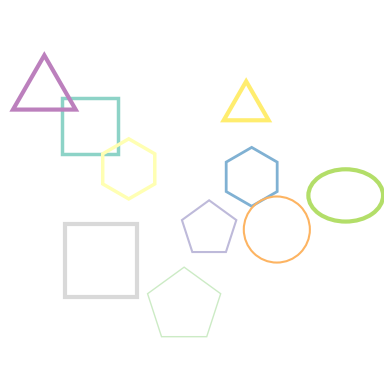[{"shape": "square", "thickness": 2.5, "radius": 0.36, "center": [0.233, 0.672]}, {"shape": "hexagon", "thickness": 2.5, "radius": 0.39, "center": [0.334, 0.561]}, {"shape": "pentagon", "thickness": 1.5, "radius": 0.37, "center": [0.543, 0.405]}, {"shape": "hexagon", "thickness": 2, "radius": 0.38, "center": [0.654, 0.541]}, {"shape": "circle", "thickness": 1.5, "radius": 0.43, "center": [0.719, 0.404]}, {"shape": "oval", "thickness": 3, "radius": 0.48, "center": [0.898, 0.492]}, {"shape": "square", "thickness": 3, "radius": 0.47, "center": [0.263, 0.323]}, {"shape": "triangle", "thickness": 3, "radius": 0.47, "center": [0.115, 0.762]}, {"shape": "pentagon", "thickness": 1, "radius": 0.5, "center": [0.478, 0.206]}, {"shape": "triangle", "thickness": 3, "radius": 0.34, "center": [0.639, 0.721]}]